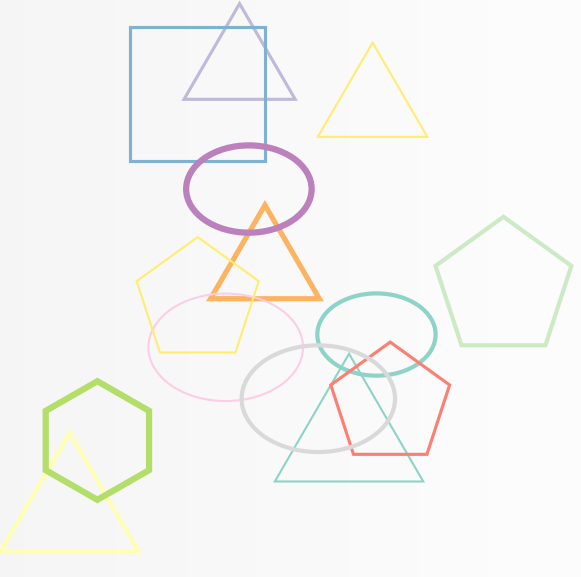[{"shape": "triangle", "thickness": 1, "radius": 0.74, "center": [0.601, 0.239]}, {"shape": "oval", "thickness": 2, "radius": 0.51, "center": [0.648, 0.42]}, {"shape": "triangle", "thickness": 2, "radius": 0.69, "center": [0.12, 0.113]}, {"shape": "triangle", "thickness": 1.5, "radius": 0.55, "center": [0.412, 0.882]}, {"shape": "pentagon", "thickness": 1.5, "radius": 0.54, "center": [0.671, 0.299]}, {"shape": "square", "thickness": 1.5, "radius": 0.58, "center": [0.34, 0.836]}, {"shape": "triangle", "thickness": 2.5, "radius": 0.54, "center": [0.456, 0.536]}, {"shape": "hexagon", "thickness": 3, "radius": 0.51, "center": [0.168, 0.236]}, {"shape": "oval", "thickness": 1, "radius": 0.66, "center": [0.388, 0.398]}, {"shape": "oval", "thickness": 2, "radius": 0.66, "center": [0.548, 0.309]}, {"shape": "oval", "thickness": 3, "radius": 0.54, "center": [0.428, 0.672]}, {"shape": "pentagon", "thickness": 2, "radius": 0.61, "center": [0.866, 0.501]}, {"shape": "pentagon", "thickness": 1, "radius": 0.55, "center": [0.34, 0.478]}, {"shape": "triangle", "thickness": 1, "radius": 0.54, "center": [0.641, 0.817]}]